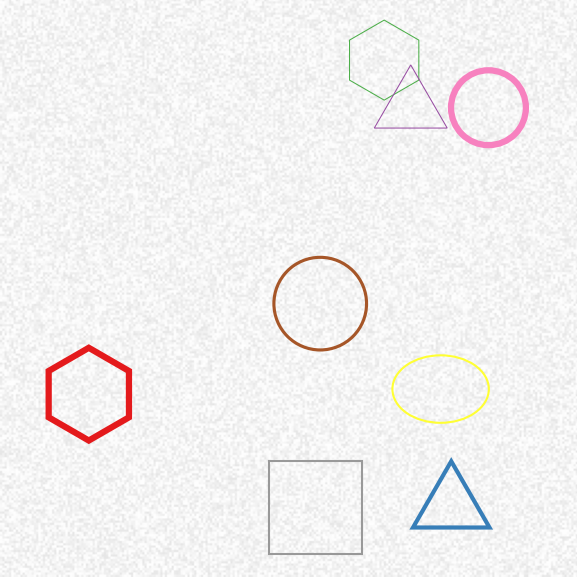[{"shape": "hexagon", "thickness": 3, "radius": 0.4, "center": [0.154, 0.317]}, {"shape": "triangle", "thickness": 2, "radius": 0.38, "center": [0.781, 0.124]}, {"shape": "hexagon", "thickness": 0.5, "radius": 0.35, "center": [0.665, 0.895]}, {"shape": "triangle", "thickness": 0.5, "radius": 0.36, "center": [0.711, 0.814]}, {"shape": "oval", "thickness": 1, "radius": 0.42, "center": [0.763, 0.325]}, {"shape": "circle", "thickness": 1.5, "radius": 0.4, "center": [0.555, 0.473]}, {"shape": "circle", "thickness": 3, "radius": 0.32, "center": [0.846, 0.813]}, {"shape": "square", "thickness": 1, "radius": 0.4, "center": [0.546, 0.12]}]